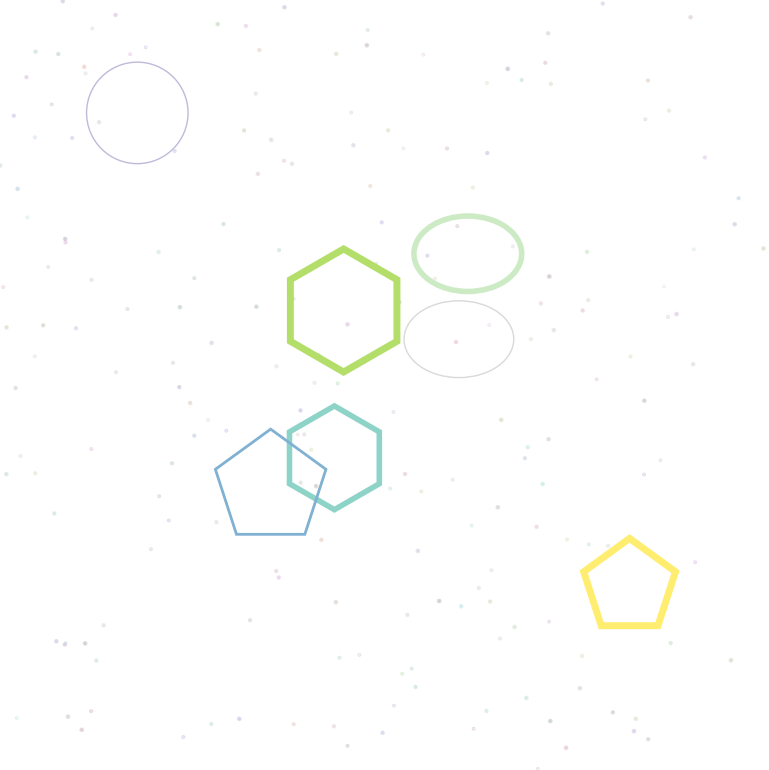[{"shape": "hexagon", "thickness": 2, "radius": 0.34, "center": [0.434, 0.405]}, {"shape": "circle", "thickness": 0.5, "radius": 0.33, "center": [0.178, 0.853]}, {"shape": "pentagon", "thickness": 1, "radius": 0.38, "center": [0.352, 0.367]}, {"shape": "hexagon", "thickness": 2.5, "radius": 0.4, "center": [0.446, 0.597]}, {"shape": "oval", "thickness": 0.5, "radius": 0.36, "center": [0.596, 0.559]}, {"shape": "oval", "thickness": 2, "radius": 0.35, "center": [0.608, 0.67]}, {"shape": "pentagon", "thickness": 2.5, "radius": 0.31, "center": [0.818, 0.238]}]